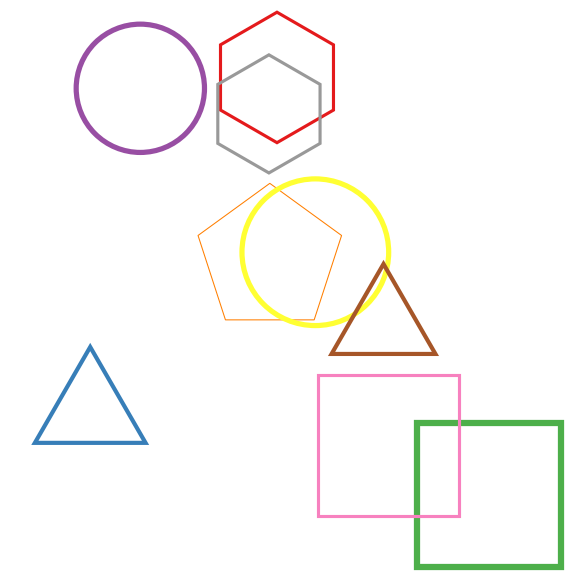[{"shape": "hexagon", "thickness": 1.5, "radius": 0.56, "center": [0.48, 0.865]}, {"shape": "triangle", "thickness": 2, "radius": 0.55, "center": [0.156, 0.288]}, {"shape": "square", "thickness": 3, "radius": 0.62, "center": [0.847, 0.142]}, {"shape": "circle", "thickness": 2.5, "radius": 0.56, "center": [0.243, 0.846]}, {"shape": "pentagon", "thickness": 0.5, "radius": 0.65, "center": [0.467, 0.551]}, {"shape": "circle", "thickness": 2.5, "radius": 0.64, "center": [0.546, 0.562]}, {"shape": "triangle", "thickness": 2, "radius": 0.52, "center": [0.664, 0.438]}, {"shape": "square", "thickness": 1.5, "radius": 0.61, "center": [0.672, 0.227]}, {"shape": "hexagon", "thickness": 1.5, "radius": 0.51, "center": [0.466, 0.802]}]